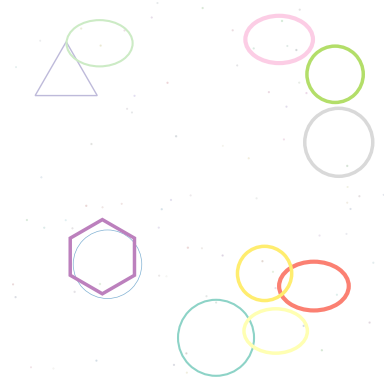[{"shape": "circle", "thickness": 1.5, "radius": 0.49, "center": [0.561, 0.123]}, {"shape": "oval", "thickness": 2.5, "radius": 0.41, "center": [0.716, 0.14]}, {"shape": "triangle", "thickness": 1, "radius": 0.47, "center": [0.172, 0.798]}, {"shape": "oval", "thickness": 3, "radius": 0.45, "center": [0.815, 0.257]}, {"shape": "circle", "thickness": 0.5, "radius": 0.45, "center": [0.279, 0.314]}, {"shape": "circle", "thickness": 2.5, "radius": 0.37, "center": [0.87, 0.807]}, {"shape": "oval", "thickness": 3, "radius": 0.44, "center": [0.725, 0.898]}, {"shape": "circle", "thickness": 2.5, "radius": 0.44, "center": [0.88, 0.63]}, {"shape": "hexagon", "thickness": 2.5, "radius": 0.48, "center": [0.266, 0.333]}, {"shape": "oval", "thickness": 1.5, "radius": 0.43, "center": [0.259, 0.888]}, {"shape": "circle", "thickness": 2.5, "radius": 0.35, "center": [0.687, 0.29]}]